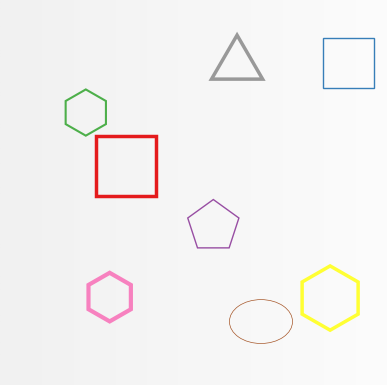[{"shape": "square", "thickness": 2.5, "radius": 0.39, "center": [0.325, 0.569]}, {"shape": "square", "thickness": 1, "radius": 0.33, "center": [0.899, 0.836]}, {"shape": "hexagon", "thickness": 1.5, "radius": 0.3, "center": [0.221, 0.708]}, {"shape": "pentagon", "thickness": 1, "radius": 0.35, "center": [0.551, 0.412]}, {"shape": "hexagon", "thickness": 2.5, "radius": 0.42, "center": [0.852, 0.226]}, {"shape": "oval", "thickness": 0.5, "radius": 0.41, "center": [0.673, 0.165]}, {"shape": "hexagon", "thickness": 3, "radius": 0.32, "center": [0.283, 0.228]}, {"shape": "triangle", "thickness": 2.5, "radius": 0.38, "center": [0.612, 0.833]}]